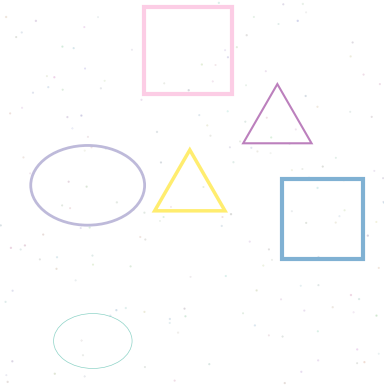[{"shape": "oval", "thickness": 0.5, "radius": 0.51, "center": [0.241, 0.114]}, {"shape": "oval", "thickness": 2, "radius": 0.74, "center": [0.228, 0.519]}, {"shape": "square", "thickness": 3, "radius": 0.52, "center": [0.838, 0.431]}, {"shape": "square", "thickness": 3, "radius": 0.57, "center": [0.488, 0.87]}, {"shape": "triangle", "thickness": 1.5, "radius": 0.51, "center": [0.72, 0.679]}, {"shape": "triangle", "thickness": 2.5, "radius": 0.53, "center": [0.493, 0.505]}]